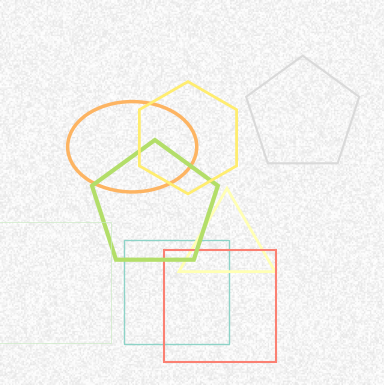[{"shape": "square", "thickness": 1, "radius": 0.68, "center": [0.459, 0.242]}, {"shape": "triangle", "thickness": 2, "radius": 0.72, "center": [0.59, 0.367]}, {"shape": "square", "thickness": 1.5, "radius": 0.72, "center": [0.572, 0.205]}, {"shape": "oval", "thickness": 2.5, "radius": 0.84, "center": [0.343, 0.619]}, {"shape": "pentagon", "thickness": 3, "radius": 0.86, "center": [0.402, 0.464]}, {"shape": "pentagon", "thickness": 1.5, "radius": 0.77, "center": [0.786, 0.701]}, {"shape": "square", "thickness": 0.5, "radius": 0.78, "center": [0.131, 0.267]}, {"shape": "hexagon", "thickness": 2, "radius": 0.73, "center": [0.488, 0.642]}]